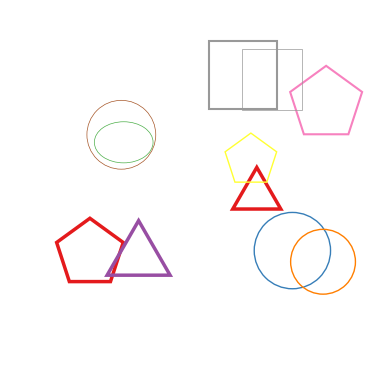[{"shape": "pentagon", "thickness": 2.5, "radius": 0.45, "center": [0.234, 0.342]}, {"shape": "triangle", "thickness": 2.5, "radius": 0.36, "center": [0.667, 0.493]}, {"shape": "circle", "thickness": 1, "radius": 0.5, "center": [0.759, 0.349]}, {"shape": "oval", "thickness": 0.5, "radius": 0.38, "center": [0.321, 0.63]}, {"shape": "triangle", "thickness": 2.5, "radius": 0.47, "center": [0.36, 0.332]}, {"shape": "circle", "thickness": 1, "radius": 0.42, "center": [0.839, 0.32]}, {"shape": "pentagon", "thickness": 1, "radius": 0.35, "center": [0.652, 0.584]}, {"shape": "circle", "thickness": 0.5, "radius": 0.45, "center": [0.315, 0.65]}, {"shape": "pentagon", "thickness": 1.5, "radius": 0.49, "center": [0.847, 0.731]}, {"shape": "square", "thickness": 0.5, "radius": 0.39, "center": [0.707, 0.794]}, {"shape": "square", "thickness": 1.5, "radius": 0.44, "center": [0.631, 0.805]}]